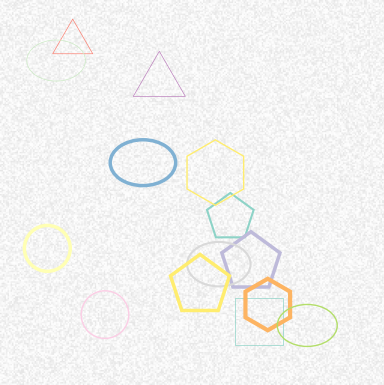[{"shape": "pentagon", "thickness": 1.5, "radius": 0.32, "center": [0.598, 0.435]}, {"shape": "square", "thickness": 0.5, "radius": 0.31, "center": [0.674, 0.165]}, {"shape": "circle", "thickness": 2.5, "radius": 0.3, "center": [0.123, 0.355]}, {"shape": "pentagon", "thickness": 2.5, "radius": 0.4, "center": [0.652, 0.319]}, {"shape": "triangle", "thickness": 0.5, "radius": 0.3, "center": [0.189, 0.89]}, {"shape": "oval", "thickness": 2.5, "radius": 0.43, "center": [0.371, 0.577]}, {"shape": "hexagon", "thickness": 3, "radius": 0.33, "center": [0.696, 0.209]}, {"shape": "oval", "thickness": 1, "radius": 0.39, "center": [0.798, 0.155]}, {"shape": "circle", "thickness": 1, "radius": 0.31, "center": [0.273, 0.183]}, {"shape": "oval", "thickness": 1.5, "radius": 0.41, "center": [0.568, 0.314]}, {"shape": "triangle", "thickness": 0.5, "radius": 0.39, "center": [0.414, 0.789]}, {"shape": "oval", "thickness": 0.5, "radius": 0.38, "center": [0.146, 0.843]}, {"shape": "pentagon", "thickness": 2.5, "radius": 0.4, "center": [0.519, 0.259]}, {"shape": "hexagon", "thickness": 1, "radius": 0.42, "center": [0.559, 0.552]}]